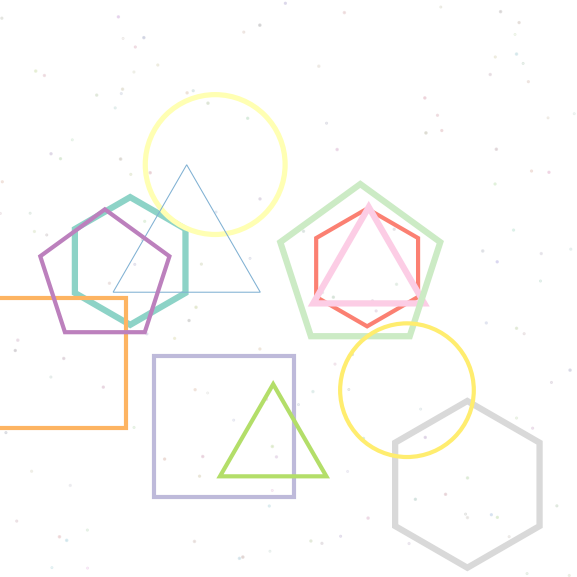[{"shape": "hexagon", "thickness": 3, "radius": 0.55, "center": [0.225, 0.547]}, {"shape": "circle", "thickness": 2.5, "radius": 0.61, "center": [0.373, 0.714]}, {"shape": "square", "thickness": 2, "radius": 0.61, "center": [0.388, 0.261]}, {"shape": "hexagon", "thickness": 2, "radius": 0.51, "center": [0.636, 0.536]}, {"shape": "triangle", "thickness": 0.5, "radius": 0.74, "center": [0.323, 0.567]}, {"shape": "square", "thickness": 2, "radius": 0.56, "center": [0.106, 0.371]}, {"shape": "triangle", "thickness": 2, "radius": 0.53, "center": [0.473, 0.228]}, {"shape": "triangle", "thickness": 3, "radius": 0.56, "center": [0.639, 0.529]}, {"shape": "hexagon", "thickness": 3, "radius": 0.72, "center": [0.809, 0.16]}, {"shape": "pentagon", "thickness": 2, "radius": 0.59, "center": [0.182, 0.519]}, {"shape": "pentagon", "thickness": 3, "radius": 0.73, "center": [0.624, 0.535]}, {"shape": "circle", "thickness": 2, "radius": 0.58, "center": [0.705, 0.323]}]